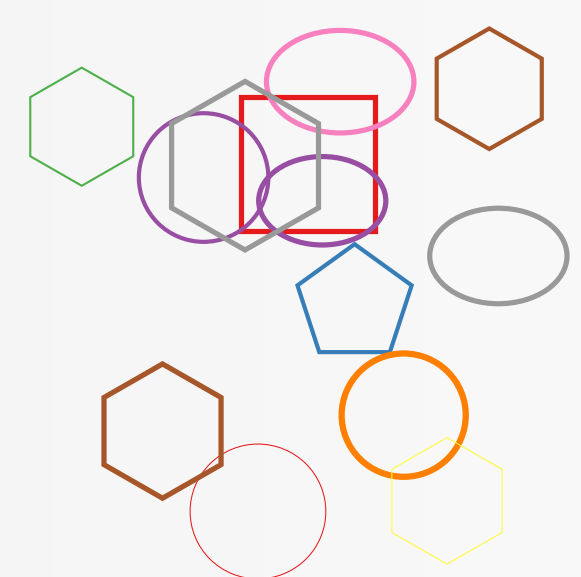[{"shape": "square", "thickness": 2.5, "radius": 0.58, "center": [0.529, 0.715]}, {"shape": "circle", "thickness": 0.5, "radius": 0.58, "center": [0.444, 0.113]}, {"shape": "pentagon", "thickness": 2, "radius": 0.52, "center": [0.61, 0.473]}, {"shape": "hexagon", "thickness": 1, "radius": 0.51, "center": [0.141, 0.78]}, {"shape": "oval", "thickness": 2.5, "radius": 0.55, "center": [0.554, 0.651]}, {"shape": "circle", "thickness": 2, "radius": 0.56, "center": [0.35, 0.692]}, {"shape": "circle", "thickness": 3, "radius": 0.53, "center": [0.695, 0.28]}, {"shape": "hexagon", "thickness": 0.5, "radius": 0.55, "center": [0.769, 0.132]}, {"shape": "hexagon", "thickness": 2.5, "radius": 0.58, "center": [0.28, 0.253]}, {"shape": "hexagon", "thickness": 2, "radius": 0.52, "center": [0.842, 0.845]}, {"shape": "oval", "thickness": 2.5, "radius": 0.63, "center": [0.585, 0.858]}, {"shape": "oval", "thickness": 2.5, "radius": 0.59, "center": [0.857, 0.556]}, {"shape": "hexagon", "thickness": 2.5, "radius": 0.73, "center": [0.422, 0.712]}]